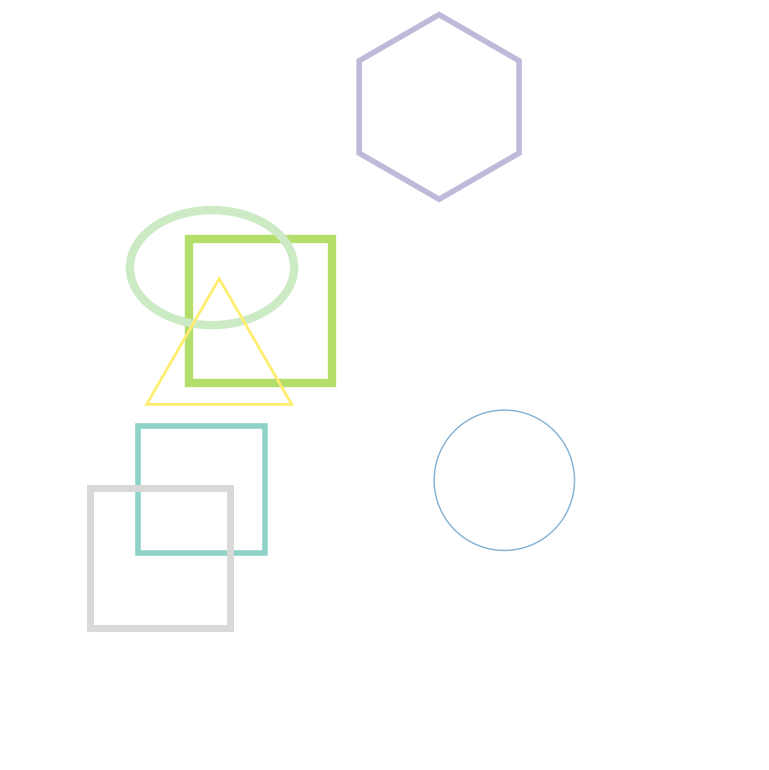[{"shape": "square", "thickness": 2, "radius": 0.41, "center": [0.262, 0.365]}, {"shape": "hexagon", "thickness": 2, "radius": 0.6, "center": [0.57, 0.861]}, {"shape": "circle", "thickness": 0.5, "radius": 0.46, "center": [0.655, 0.376]}, {"shape": "square", "thickness": 3, "radius": 0.47, "center": [0.338, 0.596]}, {"shape": "square", "thickness": 2.5, "radius": 0.45, "center": [0.207, 0.275]}, {"shape": "oval", "thickness": 3, "radius": 0.53, "center": [0.275, 0.652]}, {"shape": "triangle", "thickness": 1, "radius": 0.54, "center": [0.285, 0.529]}]